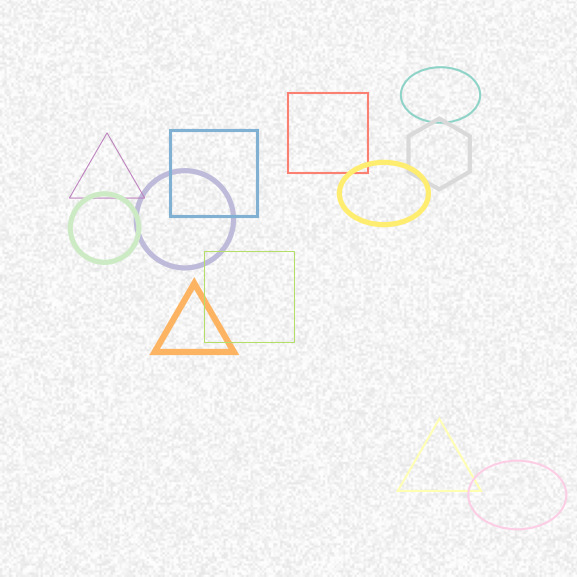[{"shape": "oval", "thickness": 1, "radius": 0.34, "center": [0.763, 0.835]}, {"shape": "triangle", "thickness": 1, "radius": 0.42, "center": [0.761, 0.191]}, {"shape": "circle", "thickness": 2.5, "radius": 0.42, "center": [0.32, 0.619]}, {"shape": "square", "thickness": 1, "radius": 0.35, "center": [0.567, 0.769]}, {"shape": "square", "thickness": 1.5, "radius": 0.37, "center": [0.37, 0.7]}, {"shape": "triangle", "thickness": 3, "radius": 0.4, "center": [0.336, 0.429]}, {"shape": "square", "thickness": 0.5, "radius": 0.39, "center": [0.431, 0.486]}, {"shape": "oval", "thickness": 1, "radius": 0.42, "center": [0.896, 0.142]}, {"shape": "hexagon", "thickness": 2, "radius": 0.31, "center": [0.76, 0.733]}, {"shape": "triangle", "thickness": 0.5, "radius": 0.38, "center": [0.185, 0.694]}, {"shape": "circle", "thickness": 2.5, "radius": 0.3, "center": [0.181, 0.604]}, {"shape": "oval", "thickness": 2.5, "radius": 0.39, "center": [0.665, 0.664]}]